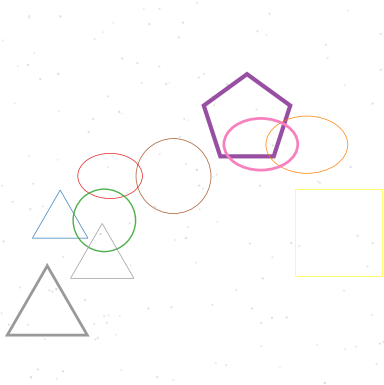[{"shape": "oval", "thickness": 0.5, "radius": 0.42, "center": [0.286, 0.543]}, {"shape": "triangle", "thickness": 0.5, "radius": 0.42, "center": [0.156, 0.423]}, {"shape": "circle", "thickness": 1, "radius": 0.41, "center": [0.271, 0.428]}, {"shape": "pentagon", "thickness": 3, "radius": 0.59, "center": [0.642, 0.689]}, {"shape": "oval", "thickness": 0.5, "radius": 0.53, "center": [0.797, 0.624]}, {"shape": "square", "thickness": 0.5, "radius": 0.57, "center": [0.878, 0.396]}, {"shape": "circle", "thickness": 0.5, "radius": 0.49, "center": [0.451, 0.543]}, {"shape": "oval", "thickness": 2, "radius": 0.48, "center": [0.678, 0.625]}, {"shape": "triangle", "thickness": 0.5, "radius": 0.48, "center": [0.265, 0.325]}, {"shape": "triangle", "thickness": 2, "radius": 0.6, "center": [0.123, 0.19]}]